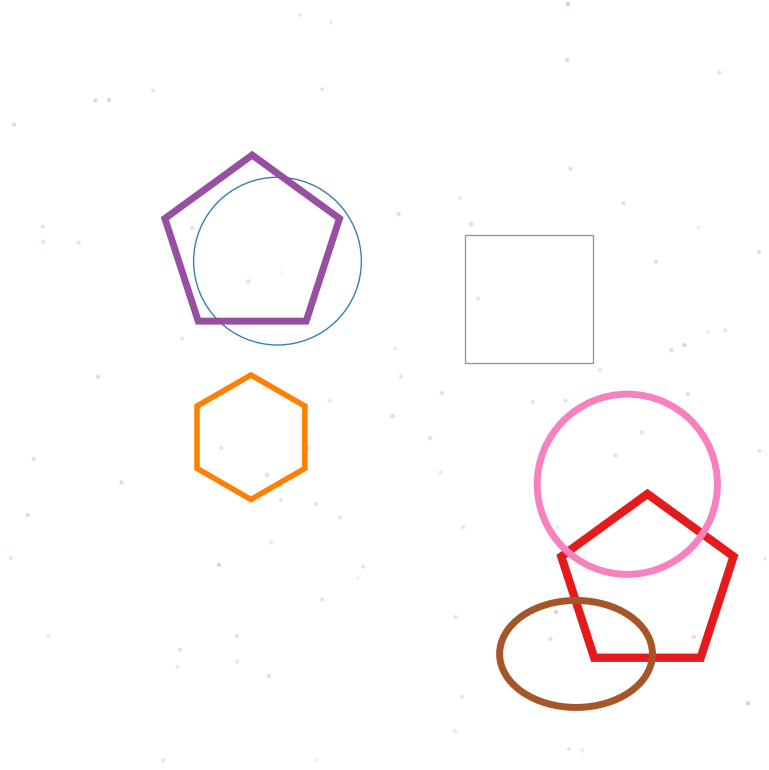[{"shape": "pentagon", "thickness": 3, "radius": 0.59, "center": [0.841, 0.241]}, {"shape": "circle", "thickness": 0.5, "radius": 0.54, "center": [0.36, 0.661]}, {"shape": "pentagon", "thickness": 2.5, "radius": 0.6, "center": [0.328, 0.679]}, {"shape": "hexagon", "thickness": 2, "radius": 0.4, "center": [0.326, 0.432]}, {"shape": "oval", "thickness": 2.5, "radius": 0.5, "center": [0.748, 0.151]}, {"shape": "circle", "thickness": 2.5, "radius": 0.59, "center": [0.815, 0.371]}, {"shape": "square", "thickness": 0.5, "radius": 0.42, "center": [0.687, 0.612]}]